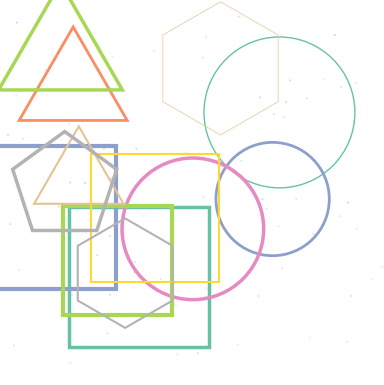[{"shape": "square", "thickness": 2.5, "radius": 0.91, "center": [0.36, 0.281]}, {"shape": "circle", "thickness": 1, "radius": 0.98, "center": [0.726, 0.708]}, {"shape": "triangle", "thickness": 2, "radius": 0.81, "center": [0.19, 0.768]}, {"shape": "circle", "thickness": 2, "radius": 0.74, "center": [0.708, 0.483]}, {"shape": "square", "thickness": 3, "radius": 0.93, "center": [0.116, 0.434]}, {"shape": "circle", "thickness": 2.5, "radius": 0.92, "center": [0.501, 0.406]}, {"shape": "triangle", "thickness": 2.5, "radius": 0.93, "center": [0.157, 0.859]}, {"shape": "square", "thickness": 3, "radius": 0.71, "center": [0.306, 0.324]}, {"shape": "square", "thickness": 1.5, "radius": 0.83, "center": [0.402, 0.434]}, {"shape": "triangle", "thickness": 1.5, "radius": 0.67, "center": [0.205, 0.538]}, {"shape": "hexagon", "thickness": 0.5, "radius": 0.86, "center": [0.573, 0.822]}, {"shape": "pentagon", "thickness": 2.5, "radius": 0.71, "center": [0.168, 0.516]}, {"shape": "hexagon", "thickness": 1.5, "radius": 0.71, "center": [0.325, 0.291]}]